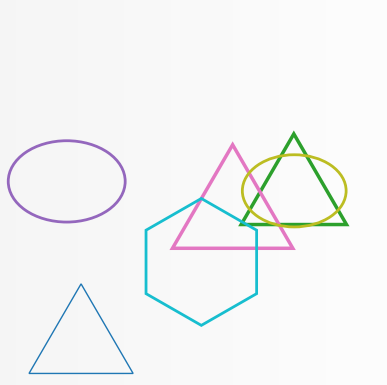[{"shape": "triangle", "thickness": 1, "radius": 0.78, "center": [0.209, 0.108]}, {"shape": "triangle", "thickness": 2.5, "radius": 0.78, "center": [0.758, 0.495]}, {"shape": "oval", "thickness": 2, "radius": 0.75, "center": [0.172, 0.529]}, {"shape": "triangle", "thickness": 2.5, "radius": 0.9, "center": [0.6, 0.445]}, {"shape": "oval", "thickness": 2, "radius": 0.67, "center": [0.759, 0.504]}, {"shape": "hexagon", "thickness": 2, "radius": 0.82, "center": [0.52, 0.32]}]